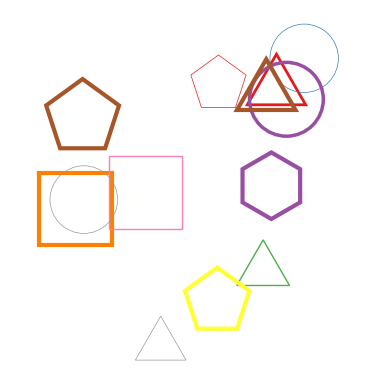[{"shape": "triangle", "thickness": 2, "radius": 0.44, "center": [0.718, 0.772]}, {"shape": "pentagon", "thickness": 0.5, "radius": 0.38, "center": [0.567, 0.782]}, {"shape": "circle", "thickness": 0.5, "radius": 0.44, "center": [0.79, 0.849]}, {"shape": "triangle", "thickness": 1, "radius": 0.39, "center": [0.684, 0.298]}, {"shape": "hexagon", "thickness": 3, "radius": 0.43, "center": [0.705, 0.518]}, {"shape": "circle", "thickness": 2.5, "radius": 0.48, "center": [0.744, 0.742]}, {"shape": "square", "thickness": 3, "radius": 0.47, "center": [0.197, 0.457]}, {"shape": "pentagon", "thickness": 3, "radius": 0.44, "center": [0.564, 0.217]}, {"shape": "pentagon", "thickness": 3, "radius": 0.5, "center": [0.215, 0.695]}, {"shape": "triangle", "thickness": 3, "radius": 0.44, "center": [0.692, 0.758]}, {"shape": "square", "thickness": 1, "radius": 0.47, "center": [0.378, 0.5]}, {"shape": "triangle", "thickness": 0.5, "radius": 0.38, "center": [0.417, 0.103]}, {"shape": "circle", "thickness": 0.5, "radius": 0.44, "center": [0.218, 0.482]}]